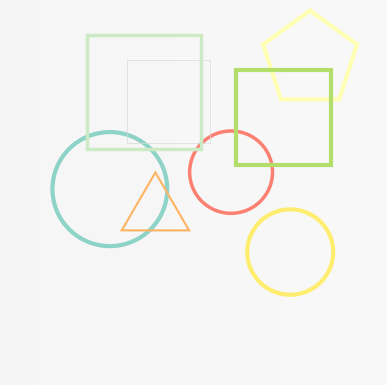[{"shape": "circle", "thickness": 3, "radius": 0.74, "center": [0.283, 0.509]}, {"shape": "pentagon", "thickness": 3, "radius": 0.64, "center": [0.8, 0.845]}, {"shape": "circle", "thickness": 2.5, "radius": 0.53, "center": [0.596, 0.553]}, {"shape": "triangle", "thickness": 1.5, "radius": 0.5, "center": [0.401, 0.452]}, {"shape": "square", "thickness": 3, "radius": 0.61, "center": [0.732, 0.695]}, {"shape": "square", "thickness": 0.5, "radius": 0.53, "center": [0.435, 0.736]}, {"shape": "square", "thickness": 2.5, "radius": 0.74, "center": [0.372, 0.761]}, {"shape": "circle", "thickness": 3, "radius": 0.55, "center": [0.749, 0.345]}]